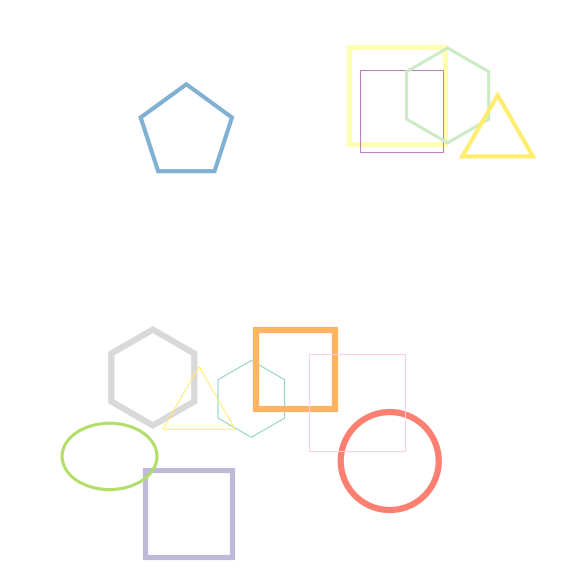[{"shape": "hexagon", "thickness": 0.5, "radius": 0.33, "center": [0.435, 0.308]}, {"shape": "square", "thickness": 2.5, "radius": 0.42, "center": [0.687, 0.834]}, {"shape": "square", "thickness": 2.5, "radius": 0.38, "center": [0.327, 0.11]}, {"shape": "circle", "thickness": 3, "radius": 0.42, "center": [0.675, 0.201]}, {"shape": "pentagon", "thickness": 2, "radius": 0.42, "center": [0.323, 0.77]}, {"shape": "square", "thickness": 3, "radius": 0.34, "center": [0.512, 0.359]}, {"shape": "oval", "thickness": 1.5, "radius": 0.41, "center": [0.19, 0.209]}, {"shape": "square", "thickness": 0.5, "radius": 0.42, "center": [0.618, 0.302]}, {"shape": "hexagon", "thickness": 3, "radius": 0.41, "center": [0.265, 0.345]}, {"shape": "square", "thickness": 0.5, "radius": 0.36, "center": [0.695, 0.807]}, {"shape": "hexagon", "thickness": 1.5, "radius": 0.41, "center": [0.775, 0.834]}, {"shape": "triangle", "thickness": 2, "radius": 0.35, "center": [0.862, 0.764]}, {"shape": "triangle", "thickness": 0.5, "radius": 0.36, "center": [0.345, 0.292]}]